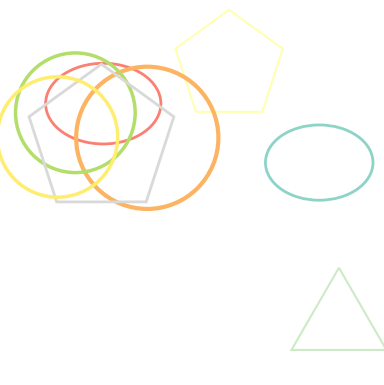[{"shape": "oval", "thickness": 2, "radius": 0.7, "center": [0.829, 0.578]}, {"shape": "pentagon", "thickness": 1.5, "radius": 0.73, "center": [0.595, 0.828]}, {"shape": "oval", "thickness": 2, "radius": 0.75, "center": [0.268, 0.731]}, {"shape": "circle", "thickness": 3, "radius": 0.92, "center": [0.382, 0.642]}, {"shape": "circle", "thickness": 2.5, "radius": 0.78, "center": [0.196, 0.707]}, {"shape": "pentagon", "thickness": 2, "radius": 0.99, "center": [0.263, 0.636]}, {"shape": "triangle", "thickness": 1.5, "radius": 0.71, "center": [0.88, 0.162]}, {"shape": "circle", "thickness": 2.5, "radius": 0.78, "center": [0.149, 0.644]}]